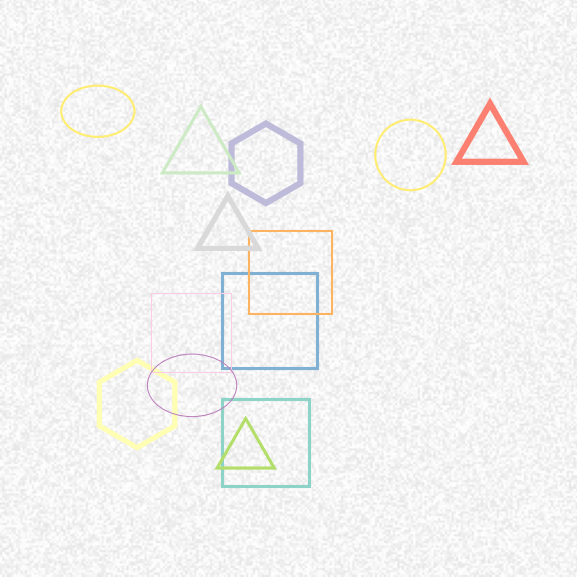[{"shape": "square", "thickness": 1.5, "radius": 0.38, "center": [0.46, 0.232]}, {"shape": "hexagon", "thickness": 2.5, "radius": 0.38, "center": [0.237, 0.3]}, {"shape": "hexagon", "thickness": 3, "radius": 0.34, "center": [0.461, 0.716]}, {"shape": "triangle", "thickness": 3, "radius": 0.34, "center": [0.849, 0.752]}, {"shape": "square", "thickness": 1.5, "radius": 0.41, "center": [0.466, 0.444]}, {"shape": "square", "thickness": 1, "radius": 0.36, "center": [0.503, 0.527]}, {"shape": "triangle", "thickness": 1.5, "radius": 0.29, "center": [0.425, 0.217]}, {"shape": "square", "thickness": 0.5, "radius": 0.34, "center": [0.331, 0.424]}, {"shape": "triangle", "thickness": 2.5, "radius": 0.3, "center": [0.395, 0.599]}, {"shape": "oval", "thickness": 0.5, "radius": 0.39, "center": [0.333, 0.332]}, {"shape": "triangle", "thickness": 1.5, "radius": 0.38, "center": [0.348, 0.738]}, {"shape": "oval", "thickness": 1, "radius": 0.32, "center": [0.169, 0.806]}, {"shape": "circle", "thickness": 1, "radius": 0.31, "center": [0.711, 0.731]}]